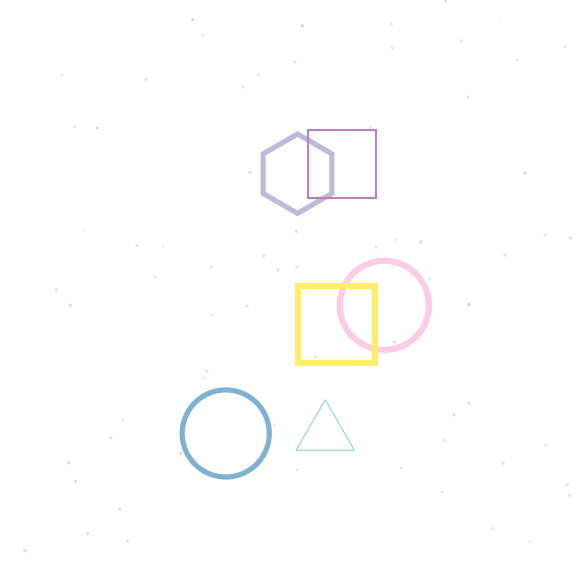[{"shape": "triangle", "thickness": 0.5, "radius": 0.29, "center": [0.563, 0.249]}, {"shape": "hexagon", "thickness": 2.5, "radius": 0.34, "center": [0.515, 0.698]}, {"shape": "circle", "thickness": 2.5, "radius": 0.38, "center": [0.391, 0.249]}, {"shape": "circle", "thickness": 3, "radius": 0.39, "center": [0.666, 0.47]}, {"shape": "square", "thickness": 1, "radius": 0.29, "center": [0.592, 0.715]}, {"shape": "square", "thickness": 3, "radius": 0.33, "center": [0.583, 0.438]}]